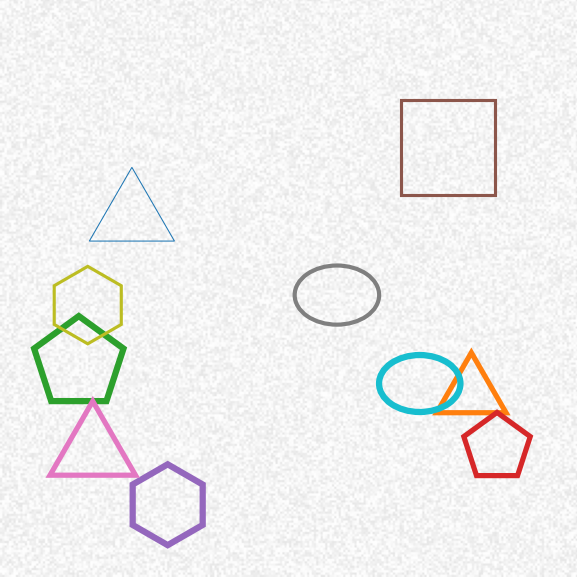[{"shape": "triangle", "thickness": 0.5, "radius": 0.43, "center": [0.228, 0.624]}, {"shape": "triangle", "thickness": 2.5, "radius": 0.35, "center": [0.816, 0.319]}, {"shape": "pentagon", "thickness": 3, "radius": 0.41, "center": [0.136, 0.37]}, {"shape": "pentagon", "thickness": 2.5, "radius": 0.3, "center": [0.861, 0.224]}, {"shape": "hexagon", "thickness": 3, "radius": 0.35, "center": [0.29, 0.125]}, {"shape": "square", "thickness": 1.5, "radius": 0.41, "center": [0.776, 0.744]}, {"shape": "triangle", "thickness": 2.5, "radius": 0.43, "center": [0.161, 0.219]}, {"shape": "oval", "thickness": 2, "radius": 0.37, "center": [0.583, 0.488]}, {"shape": "hexagon", "thickness": 1.5, "radius": 0.34, "center": [0.152, 0.471]}, {"shape": "oval", "thickness": 3, "radius": 0.35, "center": [0.727, 0.335]}]